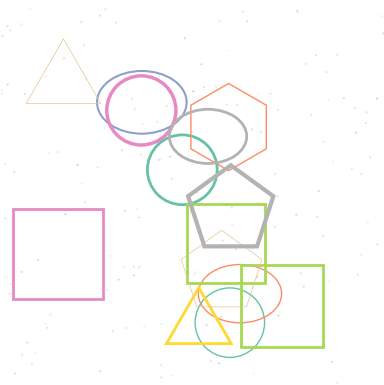[{"shape": "circle", "thickness": 2, "radius": 0.45, "center": [0.473, 0.559]}, {"shape": "circle", "thickness": 1, "radius": 0.45, "center": [0.597, 0.162]}, {"shape": "oval", "thickness": 1, "radius": 0.54, "center": [0.623, 0.237]}, {"shape": "hexagon", "thickness": 1, "radius": 0.57, "center": [0.594, 0.67]}, {"shape": "oval", "thickness": 1.5, "radius": 0.58, "center": [0.368, 0.734]}, {"shape": "square", "thickness": 2, "radius": 0.59, "center": [0.151, 0.34]}, {"shape": "circle", "thickness": 2.5, "radius": 0.45, "center": [0.367, 0.713]}, {"shape": "square", "thickness": 2, "radius": 0.53, "center": [0.732, 0.205]}, {"shape": "square", "thickness": 2, "radius": 0.51, "center": [0.587, 0.367]}, {"shape": "triangle", "thickness": 2, "radius": 0.49, "center": [0.516, 0.156]}, {"shape": "pentagon", "thickness": 0.5, "radius": 0.55, "center": [0.576, 0.292]}, {"shape": "triangle", "thickness": 0.5, "radius": 0.56, "center": [0.165, 0.787]}, {"shape": "pentagon", "thickness": 3, "radius": 0.58, "center": [0.599, 0.454]}, {"shape": "oval", "thickness": 2, "radius": 0.5, "center": [0.54, 0.646]}]